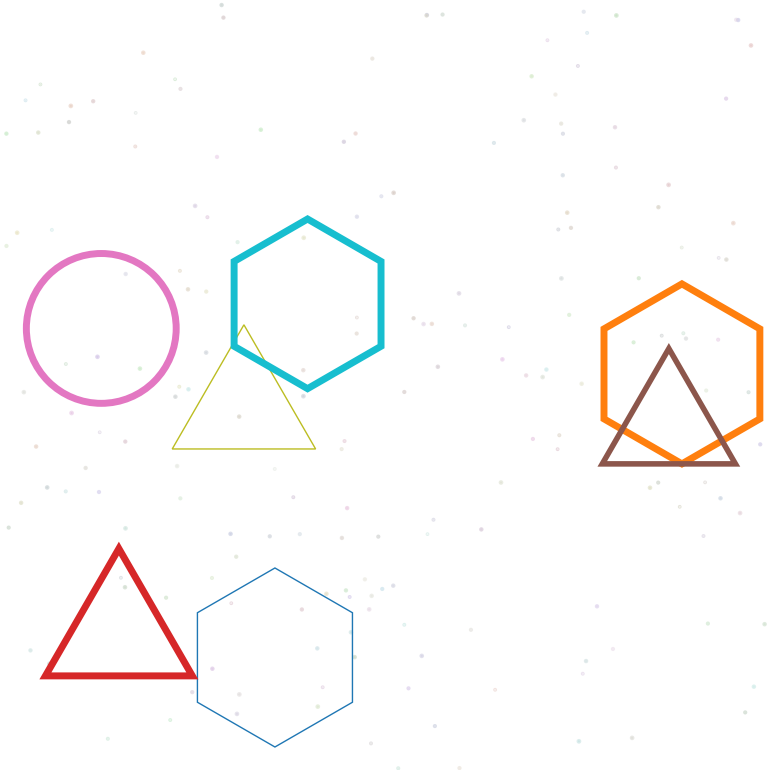[{"shape": "hexagon", "thickness": 0.5, "radius": 0.58, "center": [0.357, 0.146]}, {"shape": "hexagon", "thickness": 2.5, "radius": 0.58, "center": [0.886, 0.514]}, {"shape": "triangle", "thickness": 2.5, "radius": 0.55, "center": [0.154, 0.177]}, {"shape": "triangle", "thickness": 2, "radius": 0.5, "center": [0.869, 0.447]}, {"shape": "circle", "thickness": 2.5, "radius": 0.49, "center": [0.132, 0.573]}, {"shape": "triangle", "thickness": 0.5, "radius": 0.54, "center": [0.317, 0.471]}, {"shape": "hexagon", "thickness": 2.5, "radius": 0.55, "center": [0.399, 0.605]}]